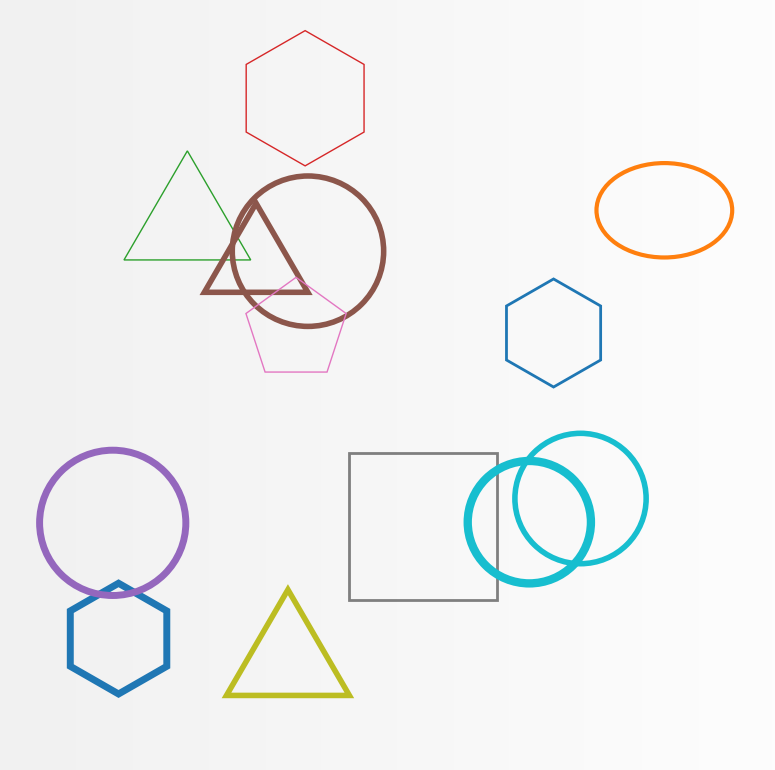[{"shape": "hexagon", "thickness": 1, "radius": 0.35, "center": [0.714, 0.568]}, {"shape": "hexagon", "thickness": 2.5, "radius": 0.36, "center": [0.153, 0.171]}, {"shape": "oval", "thickness": 1.5, "radius": 0.44, "center": [0.857, 0.727]}, {"shape": "triangle", "thickness": 0.5, "radius": 0.47, "center": [0.242, 0.71]}, {"shape": "hexagon", "thickness": 0.5, "radius": 0.44, "center": [0.394, 0.872]}, {"shape": "circle", "thickness": 2.5, "radius": 0.47, "center": [0.145, 0.321]}, {"shape": "circle", "thickness": 2, "radius": 0.49, "center": [0.397, 0.674]}, {"shape": "triangle", "thickness": 2, "radius": 0.39, "center": [0.33, 0.659]}, {"shape": "pentagon", "thickness": 0.5, "radius": 0.34, "center": [0.382, 0.572]}, {"shape": "square", "thickness": 1, "radius": 0.48, "center": [0.546, 0.316]}, {"shape": "triangle", "thickness": 2, "radius": 0.46, "center": [0.372, 0.143]}, {"shape": "circle", "thickness": 2, "radius": 0.42, "center": [0.749, 0.353]}, {"shape": "circle", "thickness": 3, "radius": 0.4, "center": [0.683, 0.322]}]